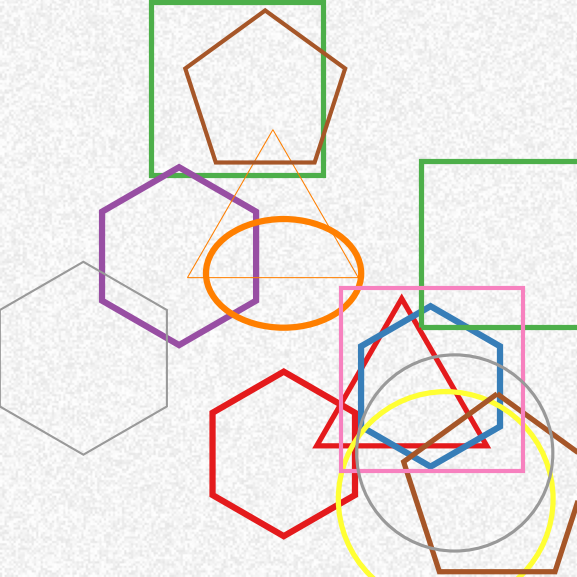[{"shape": "triangle", "thickness": 2.5, "radius": 0.85, "center": [0.696, 0.312]}, {"shape": "hexagon", "thickness": 3, "radius": 0.71, "center": [0.491, 0.213]}, {"shape": "hexagon", "thickness": 3, "radius": 0.69, "center": [0.746, 0.33]}, {"shape": "square", "thickness": 2.5, "radius": 0.75, "center": [0.41, 0.846]}, {"shape": "square", "thickness": 2.5, "radius": 0.72, "center": [0.873, 0.577]}, {"shape": "hexagon", "thickness": 3, "radius": 0.77, "center": [0.31, 0.556]}, {"shape": "triangle", "thickness": 0.5, "radius": 0.85, "center": [0.473, 0.604]}, {"shape": "oval", "thickness": 3, "radius": 0.67, "center": [0.491, 0.526]}, {"shape": "circle", "thickness": 2.5, "radius": 0.93, "center": [0.772, 0.135]}, {"shape": "pentagon", "thickness": 2.5, "radius": 0.85, "center": [0.861, 0.147]}, {"shape": "pentagon", "thickness": 2, "radius": 0.73, "center": [0.459, 0.836]}, {"shape": "square", "thickness": 2, "radius": 0.79, "center": [0.748, 0.342]}, {"shape": "hexagon", "thickness": 1, "radius": 0.83, "center": [0.144, 0.379]}, {"shape": "circle", "thickness": 1.5, "radius": 0.85, "center": [0.787, 0.215]}]